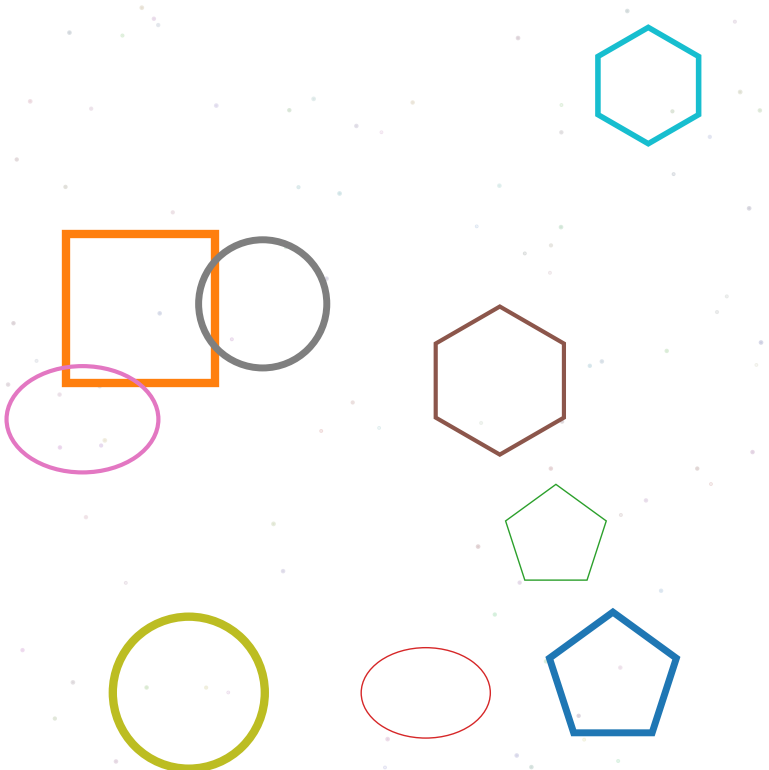[{"shape": "pentagon", "thickness": 2.5, "radius": 0.43, "center": [0.796, 0.118]}, {"shape": "square", "thickness": 3, "radius": 0.48, "center": [0.182, 0.6]}, {"shape": "pentagon", "thickness": 0.5, "radius": 0.34, "center": [0.722, 0.302]}, {"shape": "oval", "thickness": 0.5, "radius": 0.42, "center": [0.553, 0.1]}, {"shape": "hexagon", "thickness": 1.5, "radius": 0.48, "center": [0.649, 0.506]}, {"shape": "oval", "thickness": 1.5, "radius": 0.49, "center": [0.107, 0.455]}, {"shape": "circle", "thickness": 2.5, "radius": 0.42, "center": [0.341, 0.605]}, {"shape": "circle", "thickness": 3, "radius": 0.49, "center": [0.245, 0.1]}, {"shape": "hexagon", "thickness": 2, "radius": 0.38, "center": [0.842, 0.889]}]